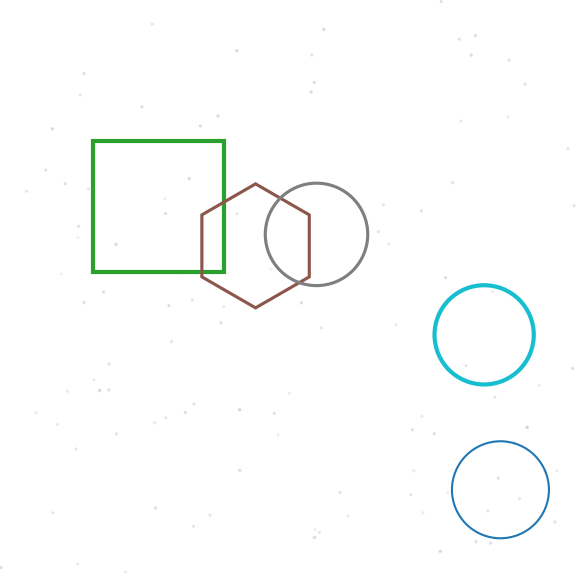[{"shape": "circle", "thickness": 1, "radius": 0.42, "center": [0.867, 0.151]}, {"shape": "square", "thickness": 2, "radius": 0.57, "center": [0.274, 0.641]}, {"shape": "hexagon", "thickness": 1.5, "radius": 0.54, "center": [0.443, 0.573]}, {"shape": "circle", "thickness": 1.5, "radius": 0.44, "center": [0.548, 0.593]}, {"shape": "circle", "thickness": 2, "radius": 0.43, "center": [0.838, 0.419]}]